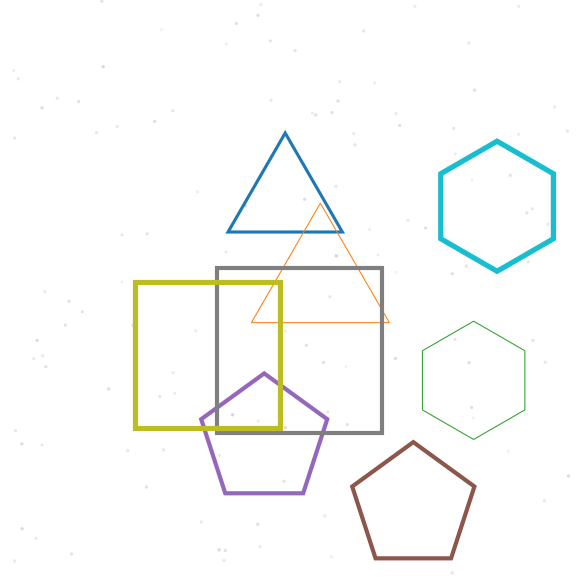[{"shape": "triangle", "thickness": 1.5, "radius": 0.57, "center": [0.494, 0.655]}, {"shape": "triangle", "thickness": 0.5, "radius": 0.69, "center": [0.555, 0.509]}, {"shape": "hexagon", "thickness": 0.5, "radius": 0.51, "center": [0.82, 0.341]}, {"shape": "pentagon", "thickness": 2, "radius": 0.57, "center": [0.458, 0.238]}, {"shape": "pentagon", "thickness": 2, "radius": 0.56, "center": [0.716, 0.122]}, {"shape": "square", "thickness": 2, "radius": 0.71, "center": [0.519, 0.392]}, {"shape": "square", "thickness": 2.5, "radius": 0.63, "center": [0.359, 0.384]}, {"shape": "hexagon", "thickness": 2.5, "radius": 0.56, "center": [0.861, 0.642]}]